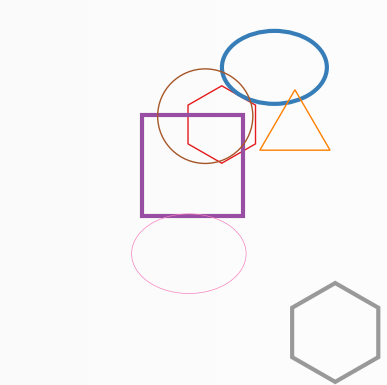[{"shape": "hexagon", "thickness": 1, "radius": 0.5, "center": [0.572, 0.677]}, {"shape": "oval", "thickness": 3, "radius": 0.68, "center": [0.708, 0.825]}, {"shape": "square", "thickness": 3, "radius": 0.65, "center": [0.497, 0.57]}, {"shape": "triangle", "thickness": 1, "radius": 0.52, "center": [0.761, 0.662]}, {"shape": "circle", "thickness": 1, "radius": 0.61, "center": [0.53, 0.698]}, {"shape": "oval", "thickness": 0.5, "radius": 0.74, "center": [0.487, 0.341]}, {"shape": "hexagon", "thickness": 3, "radius": 0.64, "center": [0.865, 0.136]}]